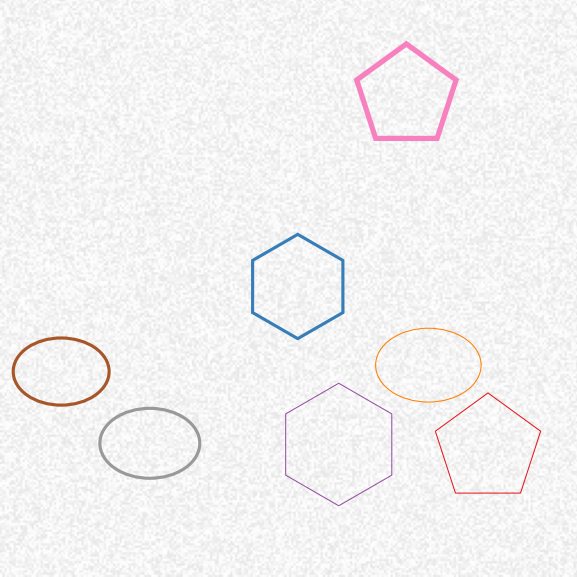[{"shape": "pentagon", "thickness": 0.5, "radius": 0.48, "center": [0.845, 0.223]}, {"shape": "hexagon", "thickness": 1.5, "radius": 0.45, "center": [0.516, 0.503]}, {"shape": "hexagon", "thickness": 0.5, "radius": 0.53, "center": [0.587, 0.229]}, {"shape": "oval", "thickness": 0.5, "radius": 0.46, "center": [0.742, 0.367]}, {"shape": "oval", "thickness": 1.5, "radius": 0.42, "center": [0.106, 0.356]}, {"shape": "pentagon", "thickness": 2.5, "radius": 0.45, "center": [0.704, 0.833]}, {"shape": "oval", "thickness": 1.5, "radius": 0.43, "center": [0.259, 0.232]}]